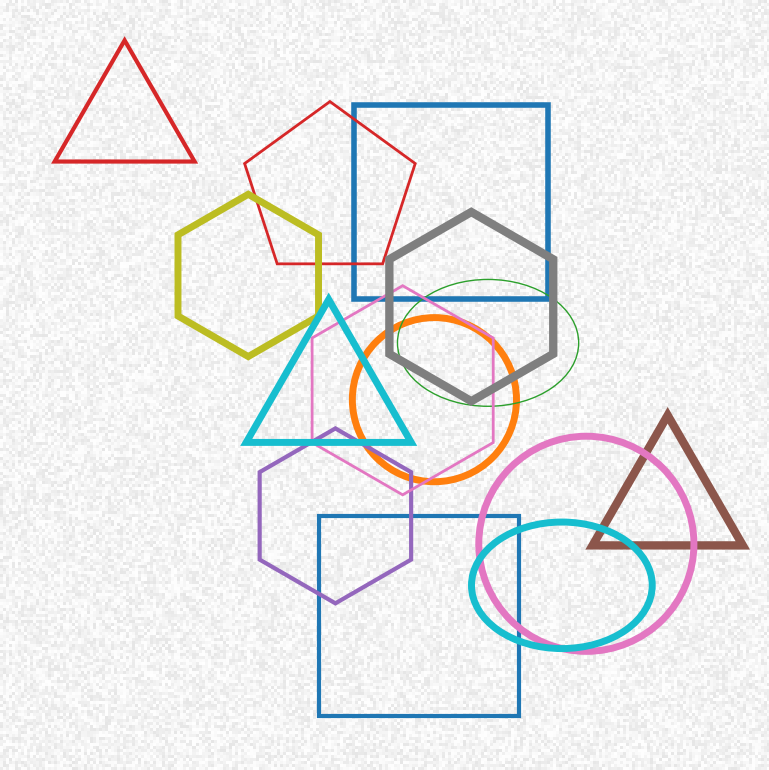[{"shape": "square", "thickness": 1.5, "radius": 0.65, "center": [0.544, 0.2]}, {"shape": "square", "thickness": 2, "radius": 0.63, "center": [0.586, 0.738]}, {"shape": "circle", "thickness": 2.5, "radius": 0.53, "center": [0.564, 0.481]}, {"shape": "oval", "thickness": 0.5, "radius": 0.59, "center": [0.634, 0.555]}, {"shape": "triangle", "thickness": 1.5, "radius": 0.52, "center": [0.162, 0.843]}, {"shape": "pentagon", "thickness": 1, "radius": 0.58, "center": [0.428, 0.752]}, {"shape": "hexagon", "thickness": 1.5, "radius": 0.57, "center": [0.436, 0.33]}, {"shape": "triangle", "thickness": 3, "radius": 0.56, "center": [0.867, 0.348]}, {"shape": "circle", "thickness": 2.5, "radius": 0.7, "center": [0.762, 0.294]}, {"shape": "hexagon", "thickness": 1, "radius": 0.68, "center": [0.523, 0.493]}, {"shape": "hexagon", "thickness": 3, "radius": 0.61, "center": [0.612, 0.602]}, {"shape": "hexagon", "thickness": 2.5, "radius": 0.53, "center": [0.322, 0.642]}, {"shape": "triangle", "thickness": 2.5, "radius": 0.62, "center": [0.427, 0.487]}, {"shape": "oval", "thickness": 2.5, "radius": 0.59, "center": [0.73, 0.24]}]